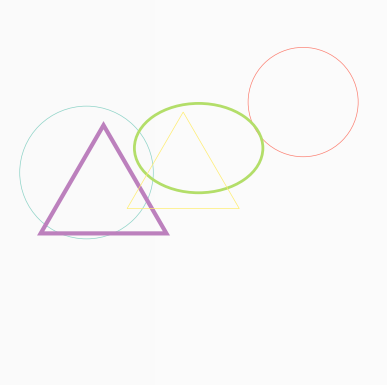[{"shape": "circle", "thickness": 0.5, "radius": 0.86, "center": [0.223, 0.552]}, {"shape": "circle", "thickness": 0.5, "radius": 0.71, "center": [0.782, 0.735]}, {"shape": "oval", "thickness": 2, "radius": 0.83, "center": [0.513, 0.615]}, {"shape": "triangle", "thickness": 3, "radius": 0.94, "center": [0.267, 0.487]}, {"shape": "triangle", "thickness": 0.5, "radius": 0.84, "center": [0.473, 0.542]}]